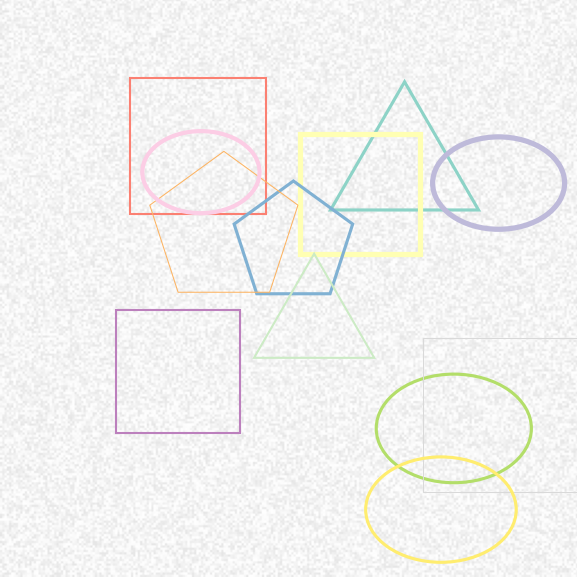[{"shape": "triangle", "thickness": 1.5, "radius": 0.74, "center": [0.701, 0.709]}, {"shape": "square", "thickness": 2.5, "radius": 0.52, "center": [0.623, 0.663]}, {"shape": "oval", "thickness": 2.5, "radius": 0.57, "center": [0.863, 0.682]}, {"shape": "square", "thickness": 1, "radius": 0.59, "center": [0.343, 0.746]}, {"shape": "pentagon", "thickness": 1.5, "radius": 0.54, "center": [0.508, 0.578]}, {"shape": "pentagon", "thickness": 0.5, "radius": 0.67, "center": [0.388, 0.602]}, {"shape": "oval", "thickness": 1.5, "radius": 0.67, "center": [0.786, 0.257]}, {"shape": "oval", "thickness": 2, "radius": 0.51, "center": [0.348, 0.701]}, {"shape": "square", "thickness": 0.5, "radius": 0.67, "center": [0.867, 0.281]}, {"shape": "square", "thickness": 1, "radius": 0.54, "center": [0.308, 0.356]}, {"shape": "triangle", "thickness": 1, "radius": 0.6, "center": [0.544, 0.44]}, {"shape": "oval", "thickness": 1.5, "radius": 0.65, "center": [0.764, 0.117]}]